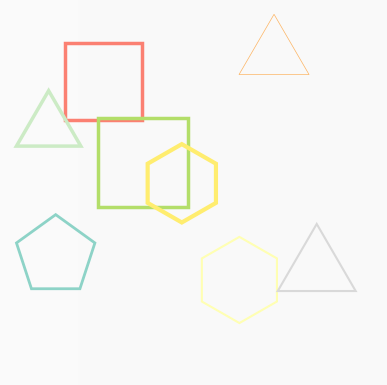[{"shape": "pentagon", "thickness": 2, "radius": 0.53, "center": [0.144, 0.336]}, {"shape": "hexagon", "thickness": 1.5, "radius": 0.56, "center": [0.618, 0.273]}, {"shape": "square", "thickness": 2.5, "radius": 0.5, "center": [0.267, 0.788]}, {"shape": "triangle", "thickness": 0.5, "radius": 0.52, "center": [0.707, 0.858]}, {"shape": "square", "thickness": 2.5, "radius": 0.58, "center": [0.368, 0.578]}, {"shape": "triangle", "thickness": 1.5, "radius": 0.58, "center": [0.817, 0.302]}, {"shape": "triangle", "thickness": 2.5, "radius": 0.48, "center": [0.125, 0.668]}, {"shape": "hexagon", "thickness": 3, "radius": 0.51, "center": [0.469, 0.524]}]